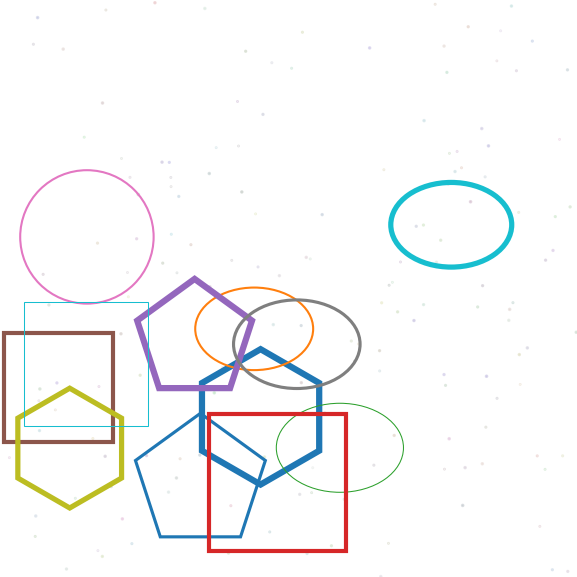[{"shape": "hexagon", "thickness": 3, "radius": 0.59, "center": [0.451, 0.277]}, {"shape": "pentagon", "thickness": 1.5, "radius": 0.59, "center": [0.347, 0.165]}, {"shape": "oval", "thickness": 1, "radius": 0.51, "center": [0.44, 0.43]}, {"shape": "oval", "thickness": 0.5, "radius": 0.55, "center": [0.589, 0.224]}, {"shape": "square", "thickness": 2, "radius": 0.59, "center": [0.48, 0.164]}, {"shape": "pentagon", "thickness": 3, "radius": 0.52, "center": [0.337, 0.412]}, {"shape": "square", "thickness": 2, "radius": 0.47, "center": [0.101, 0.328]}, {"shape": "circle", "thickness": 1, "radius": 0.58, "center": [0.151, 0.589]}, {"shape": "oval", "thickness": 1.5, "radius": 0.55, "center": [0.514, 0.403]}, {"shape": "hexagon", "thickness": 2.5, "radius": 0.52, "center": [0.121, 0.223]}, {"shape": "square", "thickness": 0.5, "radius": 0.54, "center": [0.149, 0.368]}, {"shape": "oval", "thickness": 2.5, "radius": 0.52, "center": [0.781, 0.61]}]